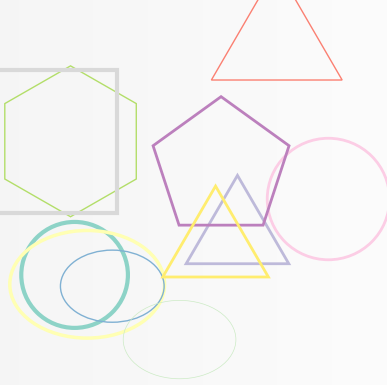[{"shape": "circle", "thickness": 3, "radius": 0.69, "center": [0.193, 0.286]}, {"shape": "oval", "thickness": 2.5, "radius": 1.0, "center": [0.225, 0.262]}, {"shape": "triangle", "thickness": 2, "radius": 0.76, "center": [0.613, 0.391]}, {"shape": "triangle", "thickness": 1, "radius": 0.97, "center": [0.714, 0.89]}, {"shape": "oval", "thickness": 1, "radius": 0.67, "center": [0.29, 0.257]}, {"shape": "hexagon", "thickness": 1, "radius": 0.98, "center": [0.182, 0.633]}, {"shape": "circle", "thickness": 2, "radius": 0.79, "center": [0.847, 0.483]}, {"shape": "square", "thickness": 3, "radius": 0.93, "center": [0.116, 0.632]}, {"shape": "pentagon", "thickness": 2, "radius": 0.92, "center": [0.57, 0.564]}, {"shape": "oval", "thickness": 0.5, "radius": 0.73, "center": [0.463, 0.118]}, {"shape": "triangle", "thickness": 2, "radius": 0.79, "center": [0.556, 0.359]}]